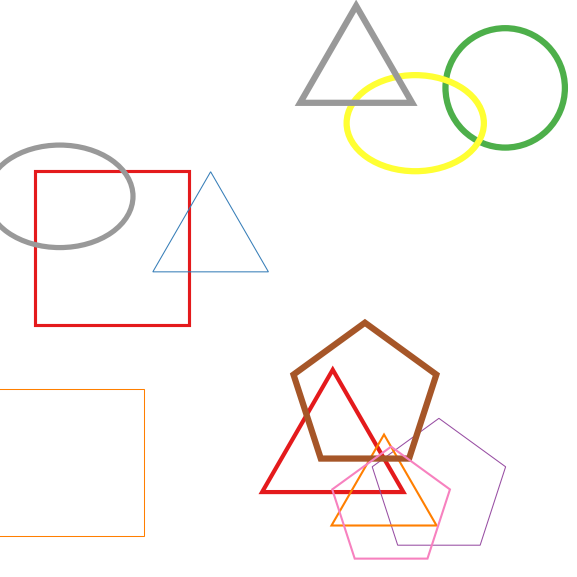[{"shape": "square", "thickness": 1.5, "radius": 0.67, "center": [0.194, 0.569]}, {"shape": "triangle", "thickness": 2, "radius": 0.71, "center": [0.576, 0.218]}, {"shape": "triangle", "thickness": 0.5, "radius": 0.58, "center": [0.365, 0.586]}, {"shape": "circle", "thickness": 3, "radius": 0.52, "center": [0.875, 0.847]}, {"shape": "pentagon", "thickness": 0.5, "radius": 0.61, "center": [0.76, 0.153]}, {"shape": "triangle", "thickness": 1, "radius": 0.53, "center": [0.665, 0.142]}, {"shape": "square", "thickness": 0.5, "radius": 0.64, "center": [0.122, 0.198]}, {"shape": "oval", "thickness": 3, "radius": 0.59, "center": [0.719, 0.786]}, {"shape": "pentagon", "thickness": 3, "radius": 0.65, "center": [0.632, 0.31]}, {"shape": "pentagon", "thickness": 1, "radius": 0.54, "center": [0.677, 0.119]}, {"shape": "oval", "thickness": 2.5, "radius": 0.63, "center": [0.104, 0.659]}, {"shape": "triangle", "thickness": 3, "radius": 0.56, "center": [0.617, 0.877]}]